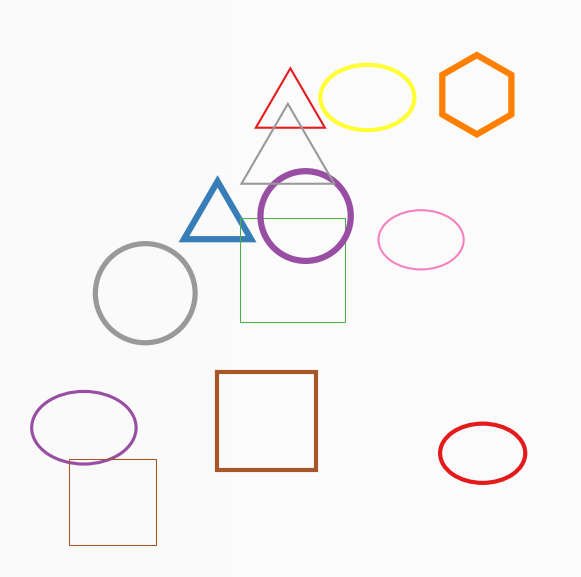[{"shape": "oval", "thickness": 2, "radius": 0.37, "center": [0.83, 0.214]}, {"shape": "triangle", "thickness": 1, "radius": 0.34, "center": [0.5, 0.812]}, {"shape": "triangle", "thickness": 3, "radius": 0.33, "center": [0.374, 0.618]}, {"shape": "square", "thickness": 0.5, "radius": 0.45, "center": [0.503, 0.532]}, {"shape": "circle", "thickness": 3, "radius": 0.39, "center": [0.526, 0.625]}, {"shape": "oval", "thickness": 1.5, "radius": 0.45, "center": [0.144, 0.258]}, {"shape": "hexagon", "thickness": 3, "radius": 0.34, "center": [0.82, 0.835]}, {"shape": "oval", "thickness": 2, "radius": 0.4, "center": [0.632, 0.83]}, {"shape": "square", "thickness": 2, "radius": 0.42, "center": [0.459, 0.271]}, {"shape": "square", "thickness": 0.5, "radius": 0.37, "center": [0.194, 0.13]}, {"shape": "oval", "thickness": 1, "radius": 0.37, "center": [0.724, 0.584]}, {"shape": "triangle", "thickness": 1, "radius": 0.46, "center": [0.495, 0.727]}, {"shape": "circle", "thickness": 2.5, "radius": 0.43, "center": [0.25, 0.491]}]